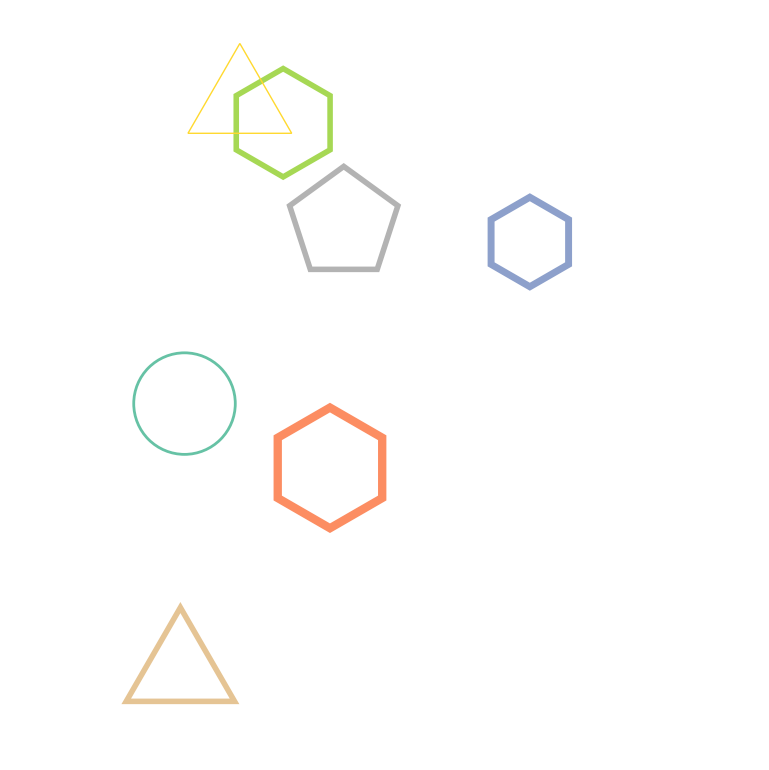[{"shape": "circle", "thickness": 1, "radius": 0.33, "center": [0.24, 0.476]}, {"shape": "hexagon", "thickness": 3, "radius": 0.39, "center": [0.429, 0.392]}, {"shape": "hexagon", "thickness": 2.5, "radius": 0.29, "center": [0.688, 0.686]}, {"shape": "hexagon", "thickness": 2, "radius": 0.35, "center": [0.368, 0.841]}, {"shape": "triangle", "thickness": 0.5, "radius": 0.39, "center": [0.311, 0.866]}, {"shape": "triangle", "thickness": 2, "radius": 0.41, "center": [0.234, 0.13]}, {"shape": "pentagon", "thickness": 2, "radius": 0.37, "center": [0.446, 0.71]}]